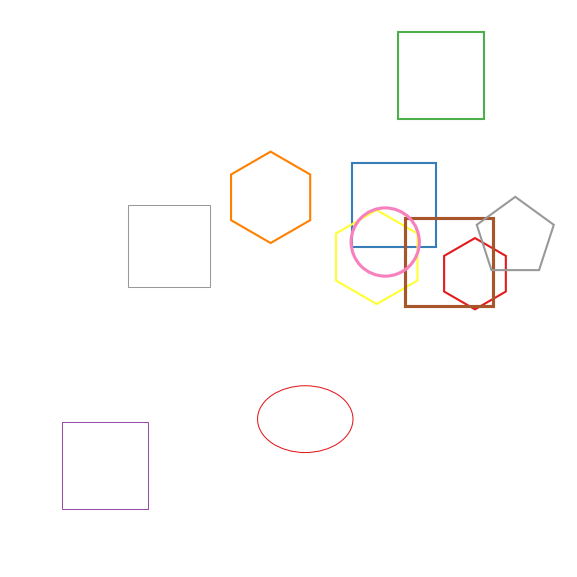[{"shape": "hexagon", "thickness": 1, "radius": 0.31, "center": [0.822, 0.525]}, {"shape": "oval", "thickness": 0.5, "radius": 0.41, "center": [0.529, 0.273]}, {"shape": "square", "thickness": 1, "radius": 0.36, "center": [0.682, 0.644]}, {"shape": "square", "thickness": 1, "radius": 0.37, "center": [0.763, 0.868]}, {"shape": "square", "thickness": 0.5, "radius": 0.37, "center": [0.182, 0.193]}, {"shape": "hexagon", "thickness": 1, "radius": 0.4, "center": [0.469, 0.657]}, {"shape": "hexagon", "thickness": 1, "radius": 0.41, "center": [0.652, 0.554]}, {"shape": "square", "thickness": 1.5, "radius": 0.38, "center": [0.778, 0.546]}, {"shape": "circle", "thickness": 1.5, "radius": 0.3, "center": [0.667, 0.58]}, {"shape": "pentagon", "thickness": 1, "radius": 0.35, "center": [0.892, 0.588]}, {"shape": "square", "thickness": 0.5, "radius": 0.35, "center": [0.293, 0.573]}]